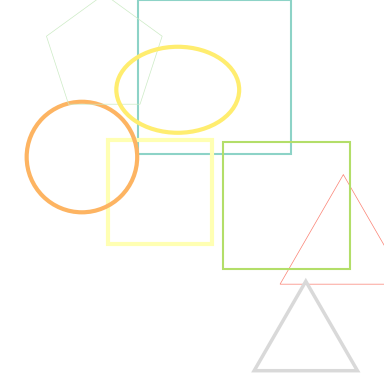[{"shape": "square", "thickness": 1.5, "radius": 1.0, "center": [0.557, 0.8]}, {"shape": "square", "thickness": 3, "radius": 0.68, "center": [0.415, 0.501]}, {"shape": "triangle", "thickness": 0.5, "radius": 0.95, "center": [0.892, 0.357]}, {"shape": "circle", "thickness": 3, "radius": 0.72, "center": [0.213, 0.592]}, {"shape": "square", "thickness": 1.5, "radius": 0.83, "center": [0.744, 0.467]}, {"shape": "triangle", "thickness": 2.5, "radius": 0.77, "center": [0.794, 0.115]}, {"shape": "pentagon", "thickness": 0.5, "radius": 0.79, "center": [0.271, 0.857]}, {"shape": "oval", "thickness": 3, "radius": 0.8, "center": [0.462, 0.767]}]